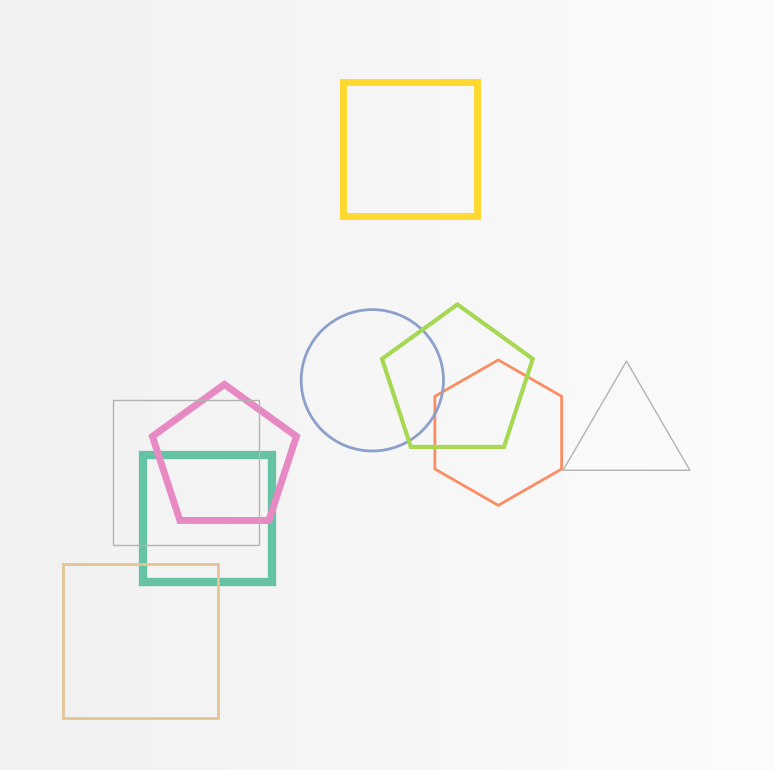[{"shape": "square", "thickness": 3, "radius": 0.41, "center": [0.268, 0.326]}, {"shape": "hexagon", "thickness": 1, "radius": 0.47, "center": [0.643, 0.438]}, {"shape": "circle", "thickness": 1, "radius": 0.46, "center": [0.48, 0.506]}, {"shape": "pentagon", "thickness": 2.5, "radius": 0.49, "center": [0.29, 0.403]}, {"shape": "pentagon", "thickness": 1.5, "radius": 0.51, "center": [0.59, 0.502]}, {"shape": "square", "thickness": 2.5, "radius": 0.43, "center": [0.529, 0.806]}, {"shape": "square", "thickness": 1, "radius": 0.5, "center": [0.181, 0.168]}, {"shape": "triangle", "thickness": 0.5, "radius": 0.47, "center": [0.808, 0.436]}, {"shape": "square", "thickness": 0.5, "radius": 0.47, "center": [0.24, 0.386]}]